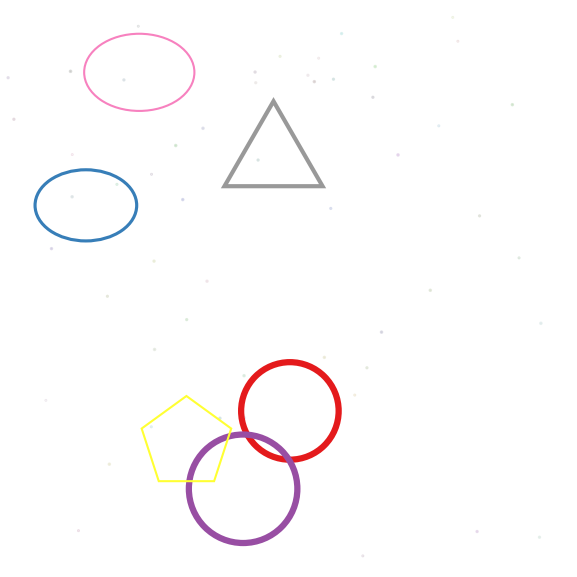[{"shape": "circle", "thickness": 3, "radius": 0.42, "center": [0.502, 0.288]}, {"shape": "oval", "thickness": 1.5, "radius": 0.44, "center": [0.149, 0.644]}, {"shape": "circle", "thickness": 3, "radius": 0.47, "center": [0.421, 0.153]}, {"shape": "pentagon", "thickness": 1, "radius": 0.41, "center": [0.323, 0.232]}, {"shape": "oval", "thickness": 1, "radius": 0.48, "center": [0.241, 0.874]}, {"shape": "triangle", "thickness": 2, "radius": 0.49, "center": [0.474, 0.726]}]